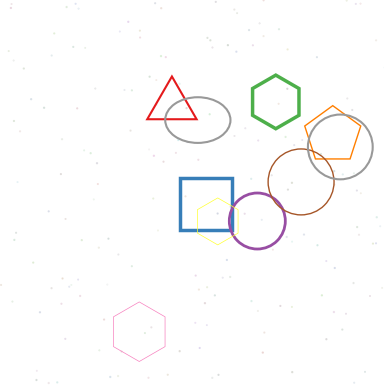[{"shape": "triangle", "thickness": 1.5, "radius": 0.37, "center": [0.447, 0.727]}, {"shape": "square", "thickness": 2.5, "radius": 0.34, "center": [0.535, 0.47]}, {"shape": "hexagon", "thickness": 2.5, "radius": 0.35, "center": [0.716, 0.735]}, {"shape": "circle", "thickness": 2, "radius": 0.36, "center": [0.668, 0.426]}, {"shape": "pentagon", "thickness": 1, "radius": 0.38, "center": [0.864, 0.649]}, {"shape": "hexagon", "thickness": 0.5, "radius": 0.3, "center": [0.566, 0.425]}, {"shape": "circle", "thickness": 1, "radius": 0.43, "center": [0.782, 0.527]}, {"shape": "hexagon", "thickness": 0.5, "radius": 0.39, "center": [0.362, 0.138]}, {"shape": "oval", "thickness": 1.5, "radius": 0.42, "center": [0.514, 0.688]}, {"shape": "circle", "thickness": 1.5, "radius": 0.42, "center": [0.884, 0.618]}]